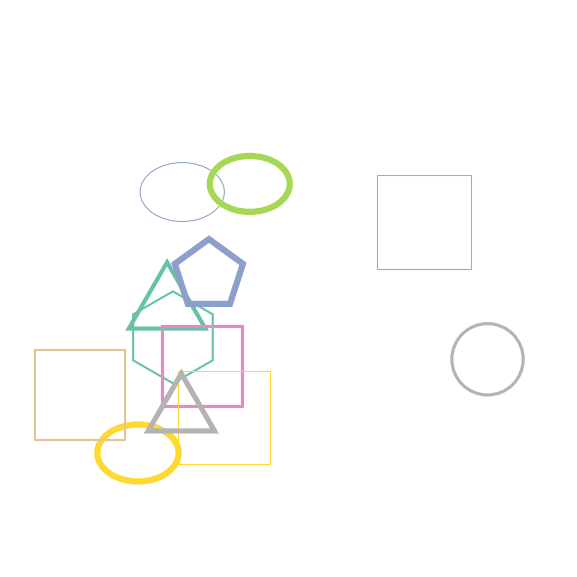[{"shape": "triangle", "thickness": 2, "radius": 0.38, "center": [0.289, 0.468]}, {"shape": "hexagon", "thickness": 1, "radius": 0.4, "center": [0.299, 0.415]}, {"shape": "square", "thickness": 0.5, "radius": 0.41, "center": [0.735, 0.614]}, {"shape": "pentagon", "thickness": 3, "radius": 0.31, "center": [0.362, 0.523]}, {"shape": "oval", "thickness": 0.5, "radius": 0.36, "center": [0.316, 0.667]}, {"shape": "square", "thickness": 1.5, "radius": 0.34, "center": [0.35, 0.366]}, {"shape": "oval", "thickness": 3, "radius": 0.35, "center": [0.433, 0.681]}, {"shape": "oval", "thickness": 3, "radius": 0.35, "center": [0.239, 0.215]}, {"shape": "square", "thickness": 0.5, "radius": 0.4, "center": [0.388, 0.276]}, {"shape": "square", "thickness": 1, "radius": 0.39, "center": [0.138, 0.315]}, {"shape": "triangle", "thickness": 2.5, "radius": 0.33, "center": [0.314, 0.286]}, {"shape": "circle", "thickness": 1.5, "radius": 0.31, "center": [0.844, 0.377]}]